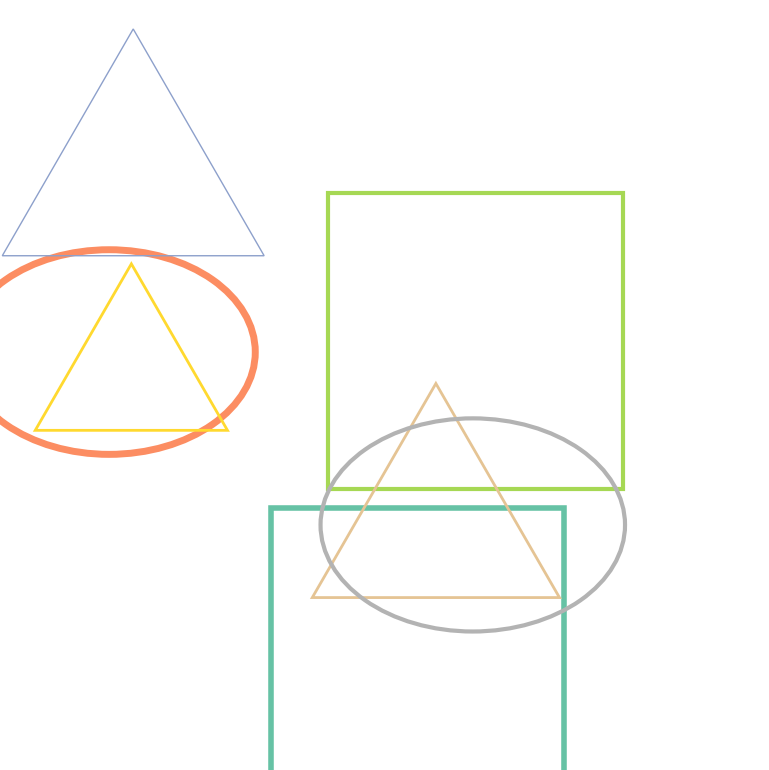[{"shape": "square", "thickness": 2, "radius": 0.95, "center": [0.542, 0.149]}, {"shape": "oval", "thickness": 2.5, "radius": 0.95, "center": [0.142, 0.543]}, {"shape": "triangle", "thickness": 0.5, "radius": 0.98, "center": [0.173, 0.766]}, {"shape": "square", "thickness": 1.5, "radius": 0.96, "center": [0.618, 0.557]}, {"shape": "triangle", "thickness": 1, "radius": 0.72, "center": [0.171, 0.513]}, {"shape": "triangle", "thickness": 1, "radius": 0.93, "center": [0.566, 0.317]}, {"shape": "oval", "thickness": 1.5, "radius": 0.99, "center": [0.614, 0.318]}]